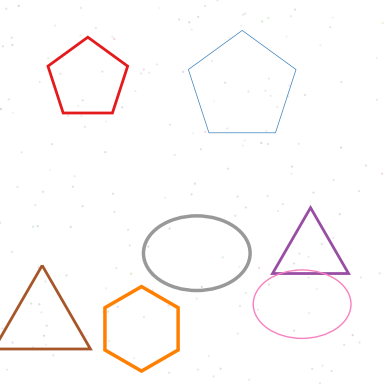[{"shape": "pentagon", "thickness": 2, "radius": 0.54, "center": [0.228, 0.795]}, {"shape": "pentagon", "thickness": 0.5, "radius": 0.73, "center": [0.629, 0.774]}, {"shape": "triangle", "thickness": 2, "radius": 0.57, "center": [0.807, 0.347]}, {"shape": "hexagon", "thickness": 2.5, "radius": 0.55, "center": [0.368, 0.146]}, {"shape": "triangle", "thickness": 2, "radius": 0.72, "center": [0.11, 0.166]}, {"shape": "oval", "thickness": 1, "radius": 0.63, "center": [0.785, 0.21]}, {"shape": "oval", "thickness": 2.5, "radius": 0.69, "center": [0.511, 0.342]}]